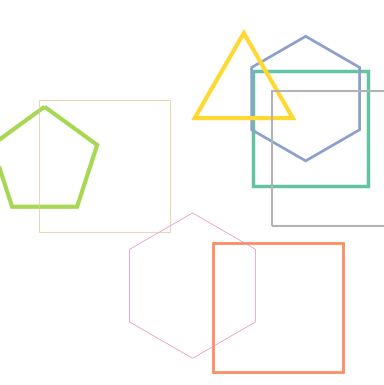[{"shape": "square", "thickness": 2.5, "radius": 0.75, "center": [0.806, 0.666]}, {"shape": "square", "thickness": 2, "radius": 0.84, "center": [0.722, 0.201]}, {"shape": "hexagon", "thickness": 2, "radius": 0.81, "center": [0.794, 0.744]}, {"shape": "hexagon", "thickness": 0.5, "radius": 0.94, "center": [0.5, 0.258]}, {"shape": "pentagon", "thickness": 3, "radius": 0.72, "center": [0.116, 0.579]}, {"shape": "triangle", "thickness": 3, "radius": 0.74, "center": [0.633, 0.767]}, {"shape": "square", "thickness": 0.5, "radius": 0.85, "center": [0.272, 0.569]}, {"shape": "square", "thickness": 1.5, "radius": 0.88, "center": [0.882, 0.588]}]